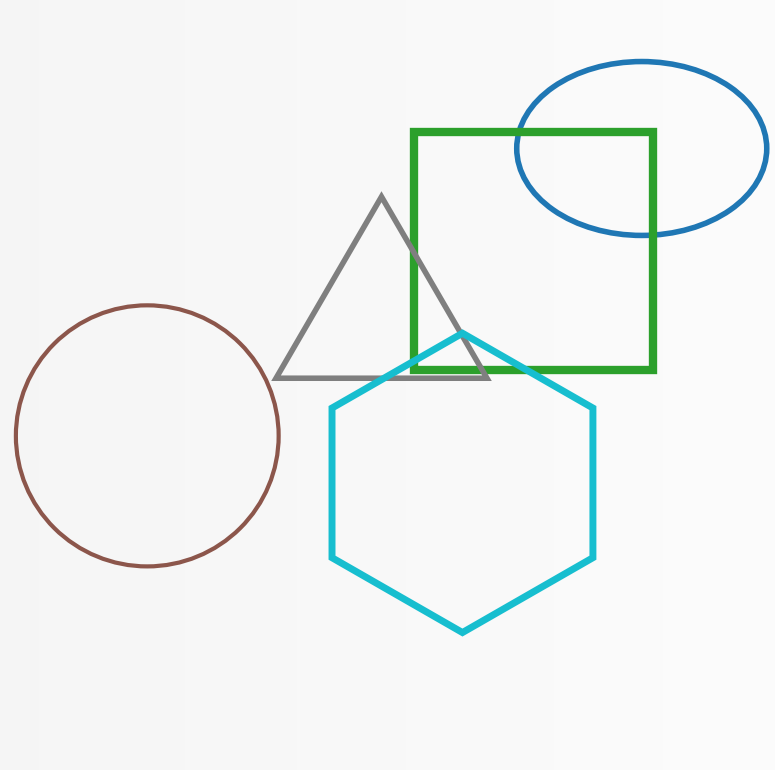[{"shape": "oval", "thickness": 2, "radius": 0.81, "center": [0.828, 0.807]}, {"shape": "square", "thickness": 3, "radius": 0.77, "center": [0.688, 0.674]}, {"shape": "circle", "thickness": 1.5, "radius": 0.85, "center": [0.19, 0.434]}, {"shape": "triangle", "thickness": 2, "radius": 0.79, "center": [0.492, 0.587]}, {"shape": "hexagon", "thickness": 2.5, "radius": 0.97, "center": [0.597, 0.373]}]